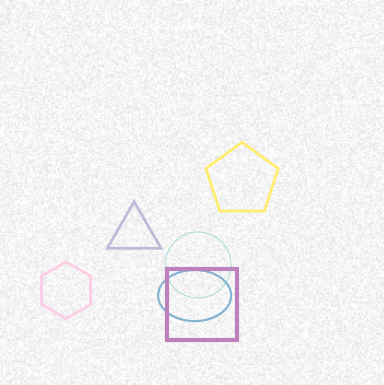[{"shape": "circle", "thickness": 0.5, "radius": 0.43, "center": [0.514, 0.312]}, {"shape": "triangle", "thickness": 2, "radius": 0.4, "center": [0.348, 0.395]}, {"shape": "oval", "thickness": 1.5, "radius": 0.47, "center": [0.506, 0.232]}, {"shape": "hexagon", "thickness": 2, "radius": 0.37, "center": [0.172, 0.246]}, {"shape": "square", "thickness": 3, "radius": 0.46, "center": [0.524, 0.209]}, {"shape": "pentagon", "thickness": 2, "radius": 0.49, "center": [0.629, 0.532]}]